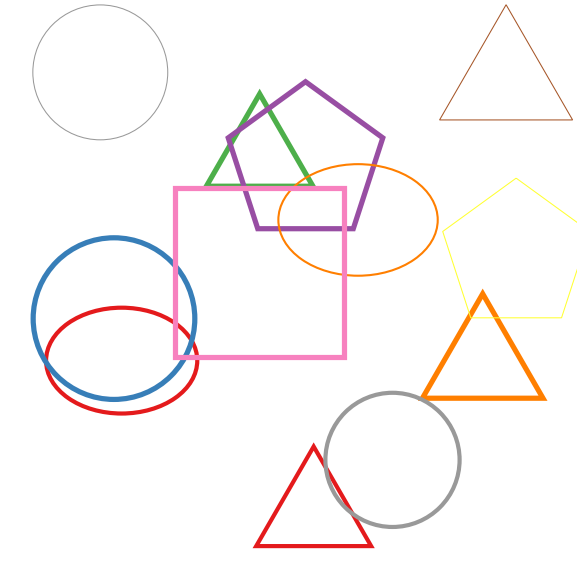[{"shape": "oval", "thickness": 2, "radius": 0.65, "center": [0.211, 0.375]}, {"shape": "triangle", "thickness": 2, "radius": 0.57, "center": [0.543, 0.111]}, {"shape": "circle", "thickness": 2.5, "radius": 0.7, "center": [0.197, 0.447]}, {"shape": "triangle", "thickness": 2.5, "radius": 0.53, "center": [0.45, 0.73]}, {"shape": "pentagon", "thickness": 2.5, "radius": 0.7, "center": [0.529, 0.717]}, {"shape": "oval", "thickness": 1, "radius": 0.69, "center": [0.62, 0.618]}, {"shape": "triangle", "thickness": 2.5, "radius": 0.6, "center": [0.836, 0.37]}, {"shape": "pentagon", "thickness": 0.5, "radius": 0.67, "center": [0.894, 0.557]}, {"shape": "triangle", "thickness": 0.5, "radius": 0.67, "center": [0.876, 0.858]}, {"shape": "square", "thickness": 2.5, "radius": 0.73, "center": [0.45, 0.527]}, {"shape": "circle", "thickness": 2, "radius": 0.58, "center": [0.68, 0.203]}, {"shape": "circle", "thickness": 0.5, "radius": 0.58, "center": [0.174, 0.874]}]